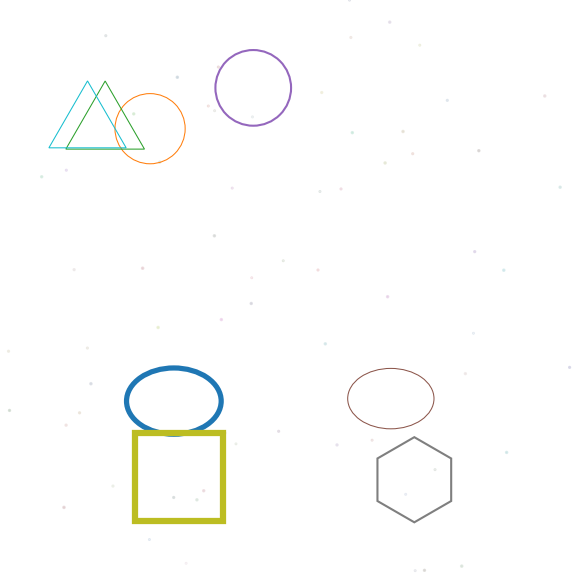[{"shape": "oval", "thickness": 2.5, "radius": 0.41, "center": [0.301, 0.305]}, {"shape": "circle", "thickness": 0.5, "radius": 0.3, "center": [0.26, 0.776]}, {"shape": "triangle", "thickness": 0.5, "radius": 0.39, "center": [0.182, 0.78]}, {"shape": "circle", "thickness": 1, "radius": 0.33, "center": [0.439, 0.847]}, {"shape": "oval", "thickness": 0.5, "radius": 0.37, "center": [0.677, 0.309]}, {"shape": "hexagon", "thickness": 1, "radius": 0.37, "center": [0.717, 0.168]}, {"shape": "square", "thickness": 3, "radius": 0.38, "center": [0.31, 0.173]}, {"shape": "triangle", "thickness": 0.5, "radius": 0.39, "center": [0.152, 0.782]}]